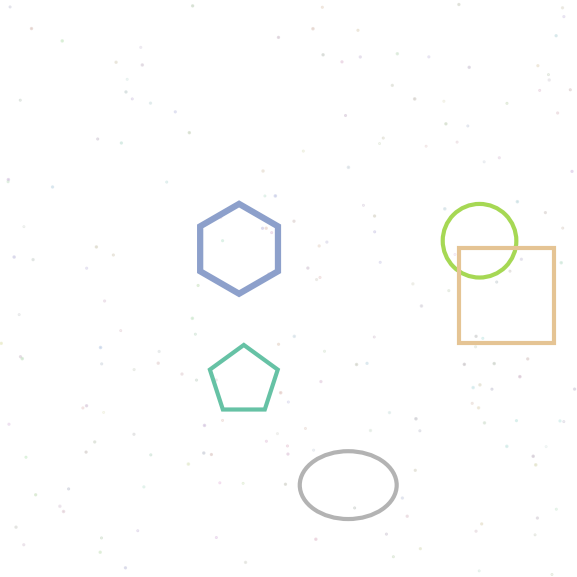[{"shape": "pentagon", "thickness": 2, "radius": 0.31, "center": [0.422, 0.34]}, {"shape": "hexagon", "thickness": 3, "radius": 0.39, "center": [0.414, 0.568]}, {"shape": "circle", "thickness": 2, "radius": 0.32, "center": [0.83, 0.582]}, {"shape": "square", "thickness": 2, "radius": 0.41, "center": [0.877, 0.487]}, {"shape": "oval", "thickness": 2, "radius": 0.42, "center": [0.603, 0.159]}]